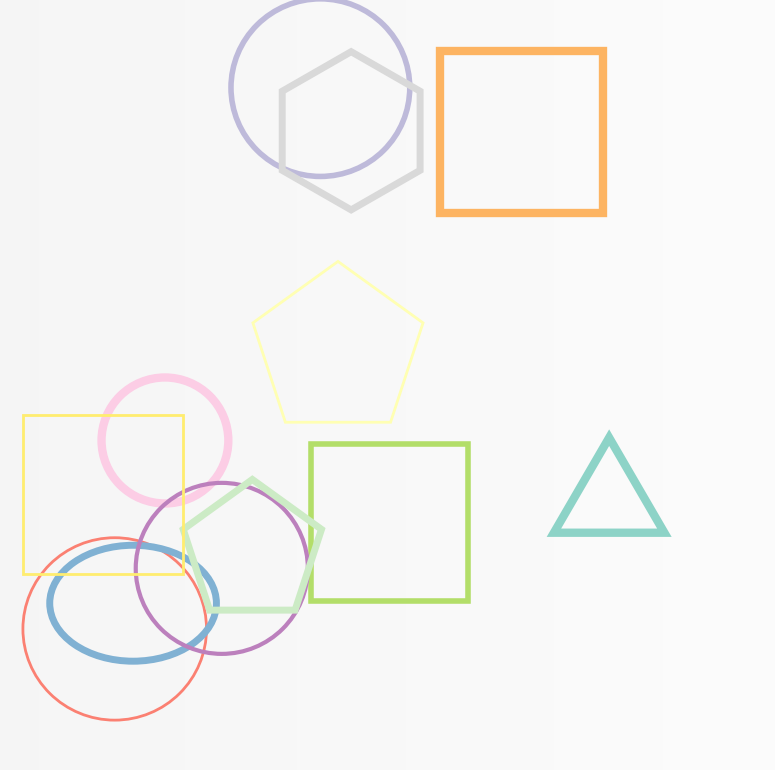[{"shape": "triangle", "thickness": 3, "radius": 0.41, "center": [0.786, 0.349]}, {"shape": "pentagon", "thickness": 1, "radius": 0.58, "center": [0.436, 0.545]}, {"shape": "circle", "thickness": 2, "radius": 0.58, "center": [0.413, 0.886]}, {"shape": "circle", "thickness": 1, "radius": 0.59, "center": [0.148, 0.183]}, {"shape": "oval", "thickness": 2.5, "radius": 0.54, "center": [0.172, 0.217]}, {"shape": "square", "thickness": 3, "radius": 0.53, "center": [0.672, 0.828]}, {"shape": "square", "thickness": 2, "radius": 0.51, "center": [0.502, 0.321]}, {"shape": "circle", "thickness": 3, "radius": 0.41, "center": [0.213, 0.428]}, {"shape": "hexagon", "thickness": 2.5, "radius": 0.51, "center": [0.453, 0.83]}, {"shape": "circle", "thickness": 1.5, "radius": 0.56, "center": [0.286, 0.262]}, {"shape": "pentagon", "thickness": 2.5, "radius": 0.47, "center": [0.326, 0.284]}, {"shape": "square", "thickness": 1, "radius": 0.52, "center": [0.133, 0.358]}]